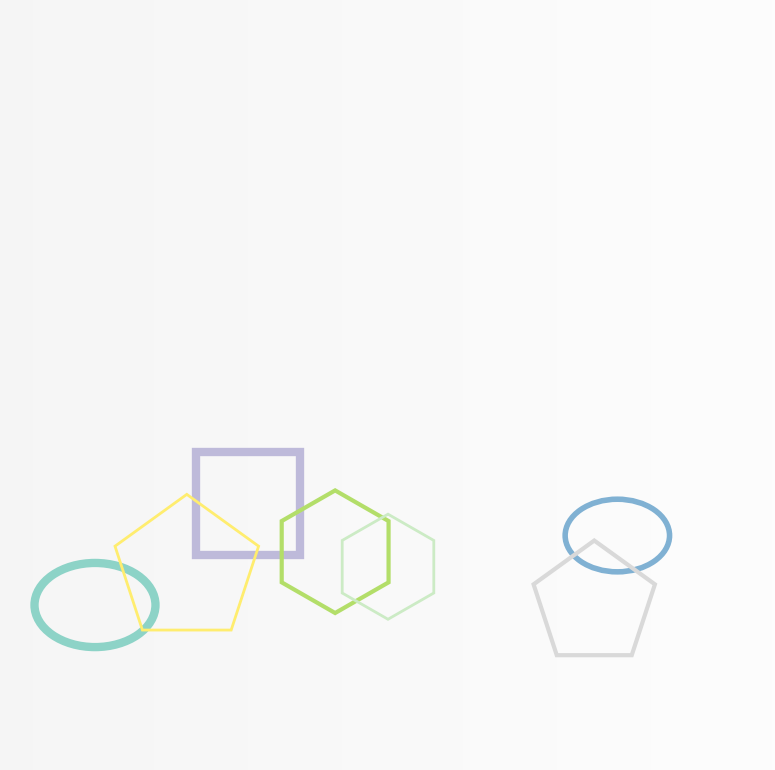[{"shape": "oval", "thickness": 3, "radius": 0.39, "center": [0.123, 0.214]}, {"shape": "square", "thickness": 3, "radius": 0.34, "center": [0.32, 0.346]}, {"shape": "oval", "thickness": 2, "radius": 0.34, "center": [0.797, 0.305]}, {"shape": "hexagon", "thickness": 1.5, "radius": 0.4, "center": [0.432, 0.283]}, {"shape": "pentagon", "thickness": 1.5, "radius": 0.41, "center": [0.767, 0.216]}, {"shape": "hexagon", "thickness": 1, "radius": 0.34, "center": [0.501, 0.264]}, {"shape": "pentagon", "thickness": 1, "radius": 0.49, "center": [0.241, 0.261]}]